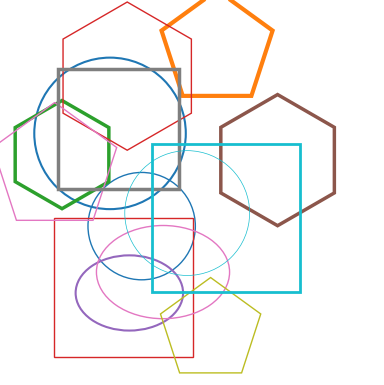[{"shape": "circle", "thickness": 1.5, "radius": 0.98, "center": [0.286, 0.654]}, {"shape": "circle", "thickness": 1, "radius": 0.7, "center": [0.368, 0.413]}, {"shape": "pentagon", "thickness": 3, "radius": 0.76, "center": [0.564, 0.874]}, {"shape": "hexagon", "thickness": 2.5, "radius": 0.7, "center": [0.161, 0.598]}, {"shape": "square", "thickness": 1, "radius": 0.9, "center": [0.321, 0.253]}, {"shape": "hexagon", "thickness": 1, "radius": 0.96, "center": [0.33, 0.802]}, {"shape": "oval", "thickness": 1.5, "radius": 0.7, "center": [0.336, 0.239]}, {"shape": "hexagon", "thickness": 2.5, "radius": 0.85, "center": [0.721, 0.584]}, {"shape": "oval", "thickness": 1, "radius": 0.86, "center": [0.423, 0.293]}, {"shape": "pentagon", "thickness": 1, "radius": 0.85, "center": [0.142, 0.565]}, {"shape": "square", "thickness": 2.5, "radius": 0.78, "center": [0.307, 0.665]}, {"shape": "pentagon", "thickness": 1, "radius": 0.68, "center": [0.547, 0.142]}, {"shape": "square", "thickness": 2, "radius": 0.96, "center": [0.586, 0.435]}, {"shape": "circle", "thickness": 0.5, "radius": 0.81, "center": [0.486, 0.447]}]